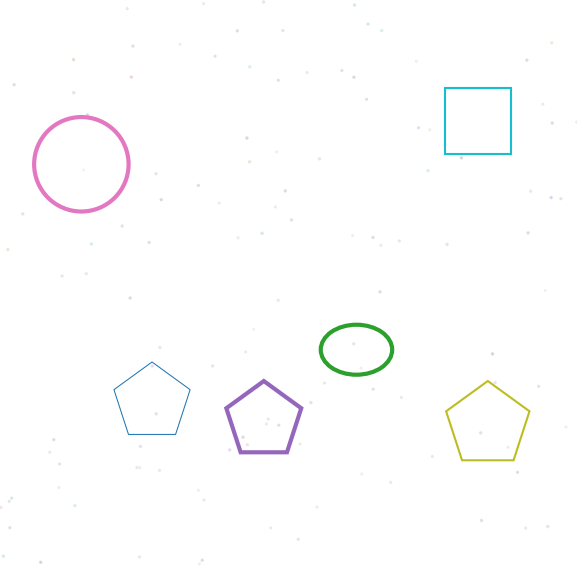[{"shape": "pentagon", "thickness": 0.5, "radius": 0.35, "center": [0.263, 0.303]}, {"shape": "oval", "thickness": 2, "radius": 0.31, "center": [0.617, 0.394]}, {"shape": "pentagon", "thickness": 2, "radius": 0.34, "center": [0.457, 0.271]}, {"shape": "circle", "thickness": 2, "radius": 0.41, "center": [0.141, 0.715]}, {"shape": "pentagon", "thickness": 1, "radius": 0.38, "center": [0.845, 0.264]}, {"shape": "square", "thickness": 1, "radius": 0.29, "center": [0.828, 0.789]}]